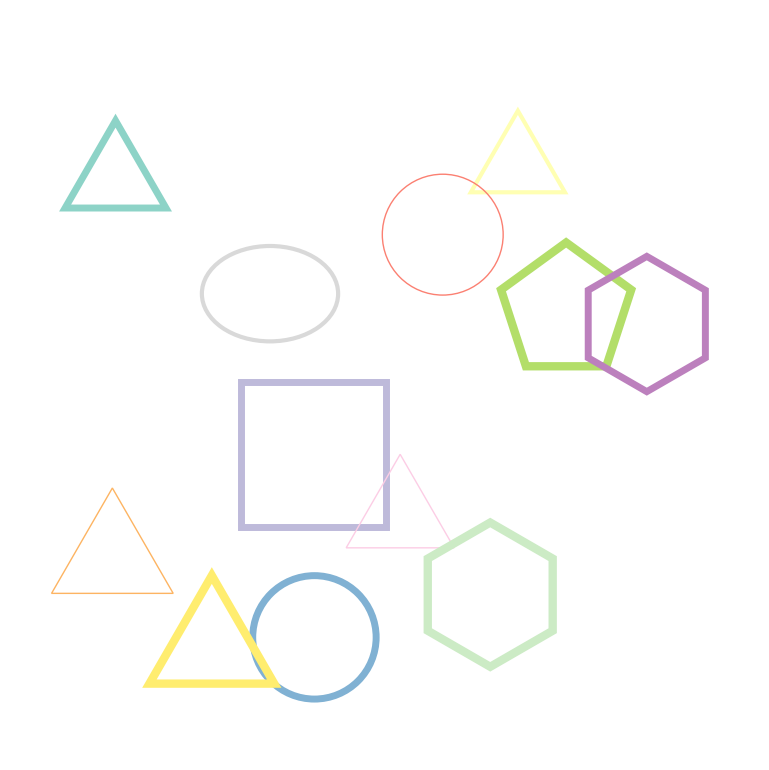[{"shape": "triangle", "thickness": 2.5, "radius": 0.38, "center": [0.15, 0.768]}, {"shape": "triangle", "thickness": 1.5, "radius": 0.35, "center": [0.673, 0.786]}, {"shape": "square", "thickness": 2.5, "radius": 0.47, "center": [0.407, 0.41]}, {"shape": "circle", "thickness": 0.5, "radius": 0.39, "center": [0.575, 0.695]}, {"shape": "circle", "thickness": 2.5, "radius": 0.4, "center": [0.408, 0.172]}, {"shape": "triangle", "thickness": 0.5, "radius": 0.46, "center": [0.146, 0.275]}, {"shape": "pentagon", "thickness": 3, "radius": 0.44, "center": [0.735, 0.596]}, {"shape": "triangle", "thickness": 0.5, "radius": 0.4, "center": [0.52, 0.329]}, {"shape": "oval", "thickness": 1.5, "radius": 0.44, "center": [0.351, 0.619]}, {"shape": "hexagon", "thickness": 2.5, "radius": 0.44, "center": [0.84, 0.579]}, {"shape": "hexagon", "thickness": 3, "radius": 0.47, "center": [0.637, 0.228]}, {"shape": "triangle", "thickness": 3, "radius": 0.47, "center": [0.275, 0.159]}]